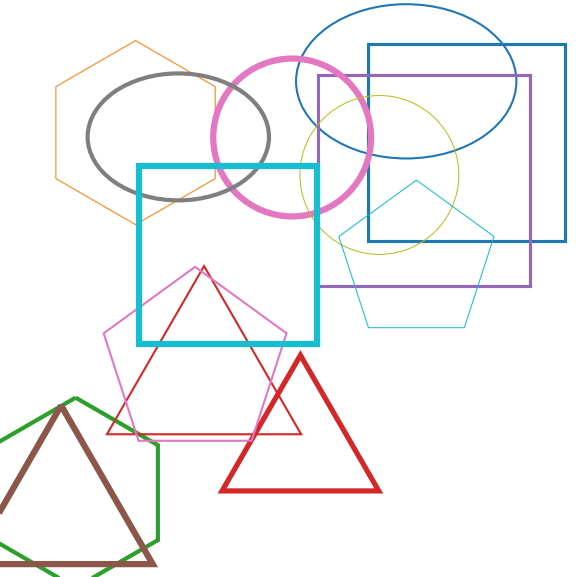[{"shape": "square", "thickness": 1.5, "radius": 0.85, "center": [0.808, 0.753]}, {"shape": "oval", "thickness": 1, "radius": 0.95, "center": [0.703, 0.858]}, {"shape": "hexagon", "thickness": 0.5, "radius": 0.8, "center": [0.235, 0.77]}, {"shape": "hexagon", "thickness": 2, "radius": 0.82, "center": [0.131, 0.146]}, {"shape": "triangle", "thickness": 1, "radius": 0.97, "center": [0.353, 0.344]}, {"shape": "triangle", "thickness": 2.5, "radius": 0.78, "center": [0.52, 0.227]}, {"shape": "square", "thickness": 1.5, "radius": 0.92, "center": [0.734, 0.687]}, {"shape": "triangle", "thickness": 3, "radius": 0.92, "center": [0.106, 0.114]}, {"shape": "pentagon", "thickness": 1, "radius": 0.83, "center": [0.338, 0.371]}, {"shape": "circle", "thickness": 3, "radius": 0.68, "center": [0.506, 0.761]}, {"shape": "oval", "thickness": 2, "radius": 0.79, "center": [0.309, 0.762]}, {"shape": "circle", "thickness": 0.5, "radius": 0.69, "center": [0.657, 0.696]}, {"shape": "pentagon", "thickness": 0.5, "radius": 0.71, "center": [0.721, 0.546]}, {"shape": "square", "thickness": 3, "radius": 0.77, "center": [0.394, 0.557]}]